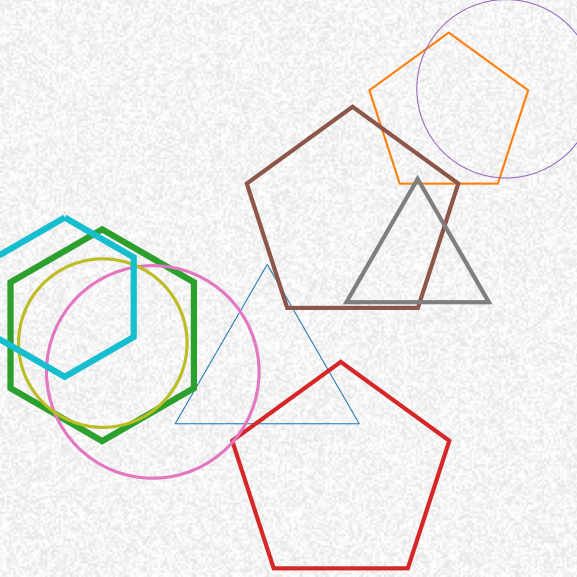[{"shape": "triangle", "thickness": 0.5, "radius": 0.92, "center": [0.463, 0.357]}, {"shape": "pentagon", "thickness": 1, "radius": 0.72, "center": [0.777, 0.798]}, {"shape": "hexagon", "thickness": 3, "radius": 0.92, "center": [0.177, 0.419]}, {"shape": "pentagon", "thickness": 2, "radius": 0.99, "center": [0.59, 0.175]}, {"shape": "circle", "thickness": 0.5, "radius": 0.77, "center": [0.876, 0.845]}, {"shape": "pentagon", "thickness": 2, "radius": 0.96, "center": [0.61, 0.622]}, {"shape": "circle", "thickness": 1.5, "radius": 0.92, "center": [0.265, 0.355]}, {"shape": "triangle", "thickness": 2, "radius": 0.71, "center": [0.723, 0.547]}, {"shape": "circle", "thickness": 1.5, "radius": 0.73, "center": [0.178, 0.405]}, {"shape": "hexagon", "thickness": 3, "radius": 0.69, "center": [0.112, 0.485]}]